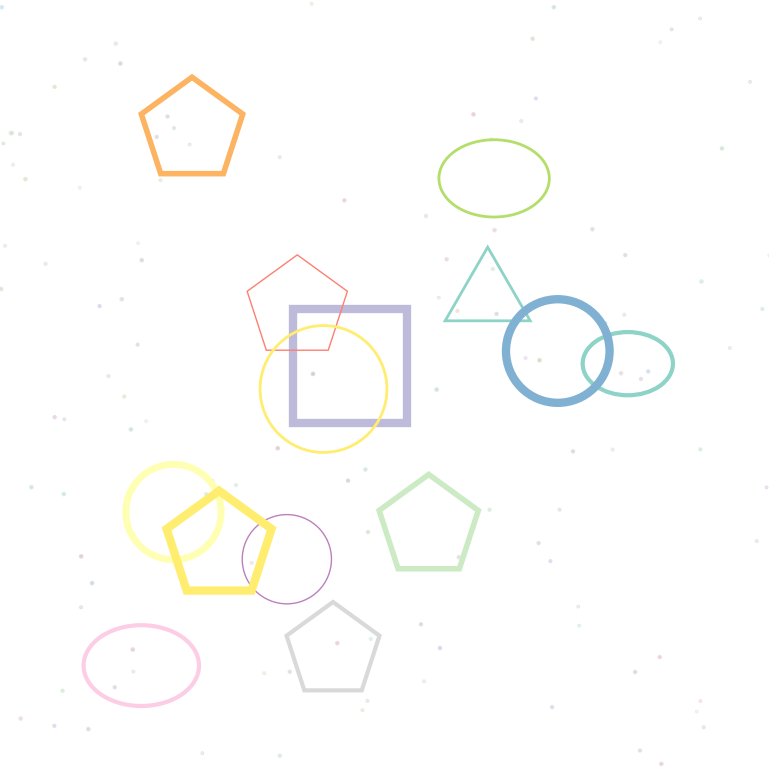[{"shape": "oval", "thickness": 1.5, "radius": 0.29, "center": [0.815, 0.528]}, {"shape": "triangle", "thickness": 1, "radius": 0.32, "center": [0.633, 0.615]}, {"shape": "circle", "thickness": 2.5, "radius": 0.31, "center": [0.225, 0.335]}, {"shape": "square", "thickness": 3, "radius": 0.37, "center": [0.454, 0.525]}, {"shape": "pentagon", "thickness": 0.5, "radius": 0.34, "center": [0.386, 0.601]}, {"shape": "circle", "thickness": 3, "radius": 0.34, "center": [0.724, 0.544]}, {"shape": "pentagon", "thickness": 2, "radius": 0.35, "center": [0.249, 0.83]}, {"shape": "oval", "thickness": 1, "radius": 0.36, "center": [0.642, 0.768]}, {"shape": "oval", "thickness": 1.5, "radius": 0.37, "center": [0.184, 0.136]}, {"shape": "pentagon", "thickness": 1.5, "radius": 0.32, "center": [0.433, 0.155]}, {"shape": "circle", "thickness": 0.5, "radius": 0.29, "center": [0.373, 0.274]}, {"shape": "pentagon", "thickness": 2, "radius": 0.34, "center": [0.557, 0.316]}, {"shape": "circle", "thickness": 1, "radius": 0.41, "center": [0.42, 0.495]}, {"shape": "pentagon", "thickness": 3, "radius": 0.36, "center": [0.285, 0.291]}]